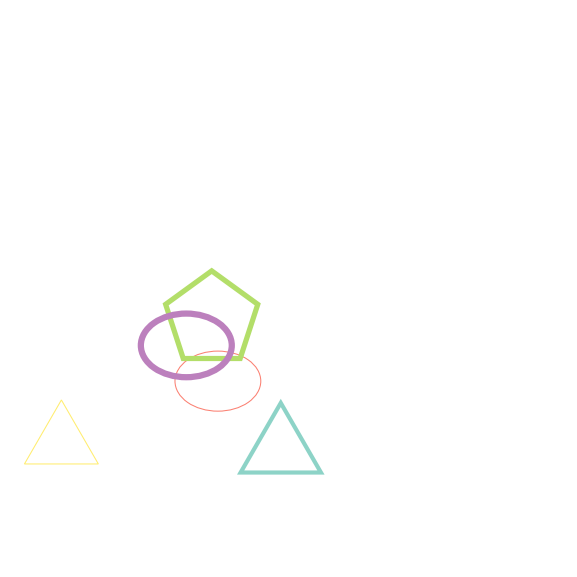[{"shape": "triangle", "thickness": 2, "radius": 0.4, "center": [0.486, 0.221]}, {"shape": "oval", "thickness": 0.5, "radius": 0.37, "center": [0.377, 0.339]}, {"shape": "pentagon", "thickness": 2.5, "radius": 0.42, "center": [0.367, 0.446]}, {"shape": "oval", "thickness": 3, "radius": 0.39, "center": [0.323, 0.401]}, {"shape": "triangle", "thickness": 0.5, "radius": 0.37, "center": [0.106, 0.233]}]